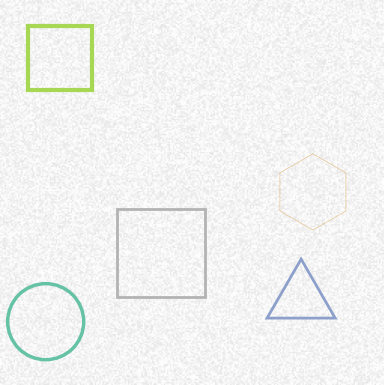[{"shape": "circle", "thickness": 2.5, "radius": 0.49, "center": [0.119, 0.164]}, {"shape": "triangle", "thickness": 2, "radius": 0.51, "center": [0.782, 0.225]}, {"shape": "square", "thickness": 3, "radius": 0.42, "center": [0.155, 0.849]}, {"shape": "hexagon", "thickness": 0.5, "radius": 0.49, "center": [0.813, 0.502]}, {"shape": "square", "thickness": 2, "radius": 0.57, "center": [0.418, 0.343]}]